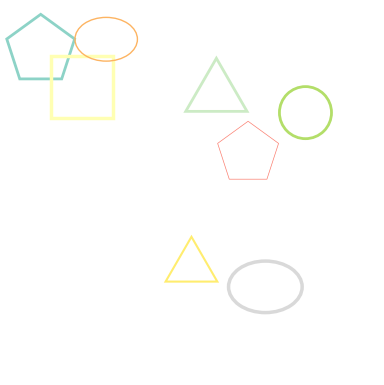[{"shape": "pentagon", "thickness": 2, "radius": 0.46, "center": [0.106, 0.87]}, {"shape": "square", "thickness": 2.5, "radius": 0.4, "center": [0.213, 0.775]}, {"shape": "pentagon", "thickness": 0.5, "radius": 0.42, "center": [0.644, 0.602]}, {"shape": "oval", "thickness": 1, "radius": 0.41, "center": [0.276, 0.898]}, {"shape": "circle", "thickness": 2, "radius": 0.34, "center": [0.793, 0.707]}, {"shape": "oval", "thickness": 2.5, "radius": 0.48, "center": [0.689, 0.255]}, {"shape": "triangle", "thickness": 2, "radius": 0.46, "center": [0.562, 0.757]}, {"shape": "triangle", "thickness": 1.5, "radius": 0.39, "center": [0.497, 0.307]}]